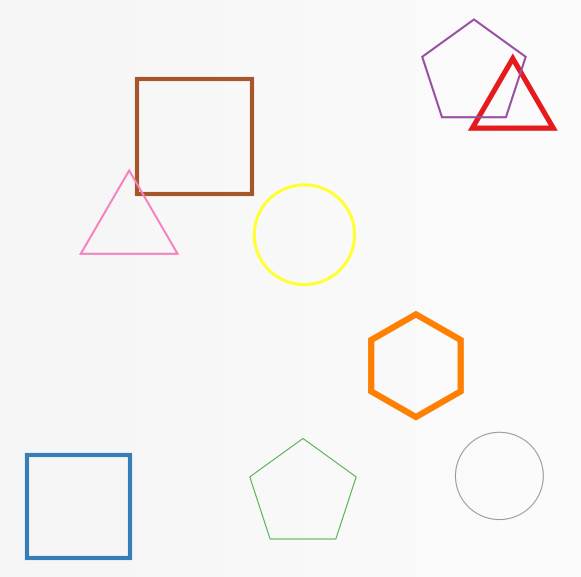[{"shape": "triangle", "thickness": 2.5, "radius": 0.4, "center": [0.882, 0.817]}, {"shape": "square", "thickness": 2, "radius": 0.44, "center": [0.136, 0.122]}, {"shape": "pentagon", "thickness": 0.5, "radius": 0.48, "center": [0.521, 0.144]}, {"shape": "pentagon", "thickness": 1, "radius": 0.47, "center": [0.815, 0.872]}, {"shape": "hexagon", "thickness": 3, "radius": 0.44, "center": [0.716, 0.366]}, {"shape": "circle", "thickness": 1.5, "radius": 0.43, "center": [0.524, 0.593]}, {"shape": "square", "thickness": 2, "radius": 0.5, "center": [0.335, 0.763]}, {"shape": "triangle", "thickness": 1, "radius": 0.48, "center": [0.222, 0.608]}, {"shape": "circle", "thickness": 0.5, "radius": 0.38, "center": [0.859, 0.175]}]